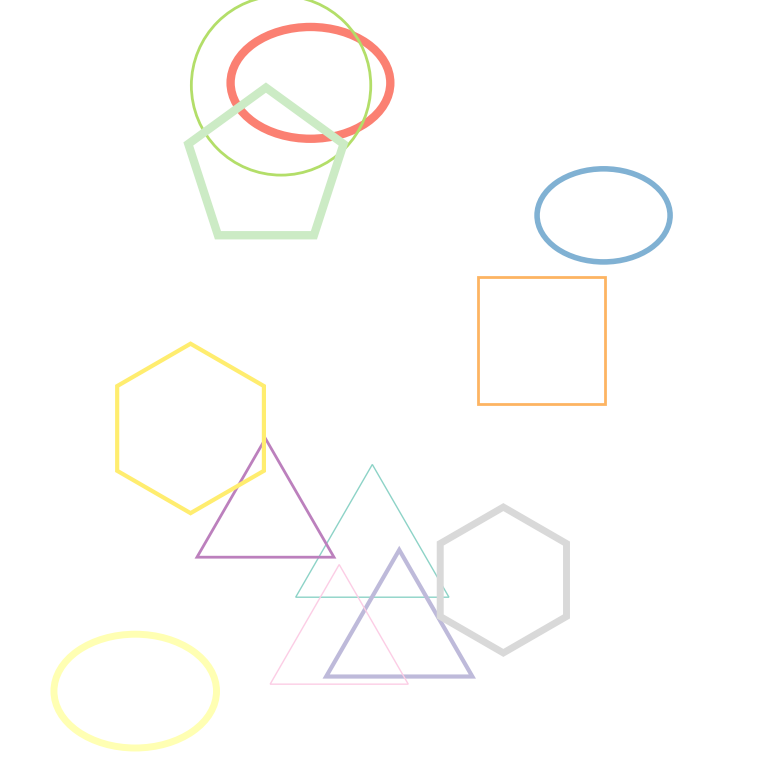[{"shape": "triangle", "thickness": 0.5, "radius": 0.57, "center": [0.484, 0.282]}, {"shape": "oval", "thickness": 2.5, "radius": 0.53, "center": [0.176, 0.102]}, {"shape": "triangle", "thickness": 1.5, "radius": 0.55, "center": [0.519, 0.176]}, {"shape": "oval", "thickness": 3, "radius": 0.52, "center": [0.403, 0.892]}, {"shape": "oval", "thickness": 2, "radius": 0.43, "center": [0.784, 0.72]}, {"shape": "square", "thickness": 1, "radius": 0.41, "center": [0.704, 0.557]}, {"shape": "circle", "thickness": 1, "radius": 0.58, "center": [0.365, 0.889]}, {"shape": "triangle", "thickness": 0.5, "radius": 0.52, "center": [0.441, 0.163]}, {"shape": "hexagon", "thickness": 2.5, "radius": 0.47, "center": [0.654, 0.247]}, {"shape": "triangle", "thickness": 1, "radius": 0.51, "center": [0.345, 0.328]}, {"shape": "pentagon", "thickness": 3, "radius": 0.53, "center": [0.345, 0.78]}, {"shape": "hexagon", "thickness": 1.5, "radius": 0.55, "center": [0.247, 0.444]}]